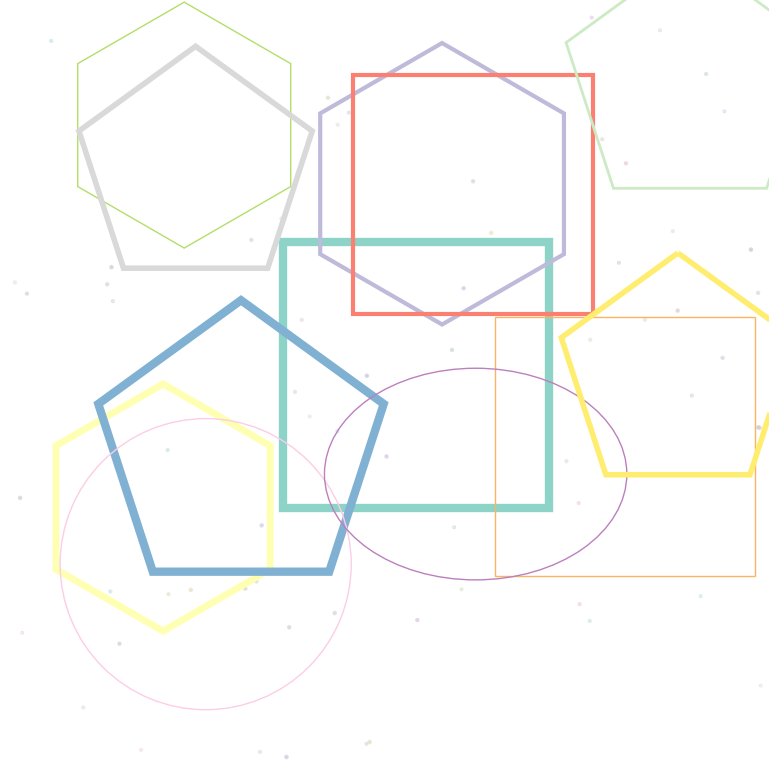[{"shape": "square", "thickness": 3, "radius": 0.86, "center": [0.541, 0.513]}, {"shape": "hexagon", "thickness": 2.5, "radius": 0.8, "center": [0.212, 0.341]}, {"shape": "hexagon", "thickness": 1.5, "radius": 0.91, "center": [0.574, 0.761]}, {"shape": "square", "thickness": 1.5, "radius": 0.78, "center": [0.614, 0.747]}, {"shape": "pentagon", "thickness": 3, "radius": 0.97, "center": [0.313, 0.415]}, {"shape": "square", "thickness": 0.5, "radius": 0.84, "center": [0.812, 0.42]}, {"shape": "hexagon", "thickness": 0.5, "radius": 0.8, "center": [0.239, 0.838]}, {"shape": "circle", "thickness": 0.5, "radius": 0.95, "center": [0.267, 0.267]}, {"shape": "pentagon", "thickness": 2, "radius": 0.8, "center": [0.254, 0.781]}, {"shape": "oval", "thickness": 0.5, "radius": 0.98, "center": [0.618, 0.384]}, {"shape": "pentagon", "thickness": 1, "radius": 0.85, "center": [0.896, 0.892]}, {"shape": "pentagon", "thickness": 2, "radius": 0.8, "center": [0.88, 0.512]}]